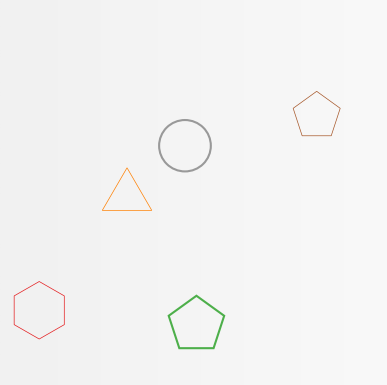[{"shape": "hexagon", "thickness": 0.5, "radius": 0.37, "center": [0.101, 0.194]}, {"shape": "pentagon", "thickness": 1.5, "radius": 0.38, "center": [0.507, 0.157]}, {"shape": "triangle", "thickness": 0.5, "radius": 0.37, "center": [0.328, 0.49]}, {"shape": "pentagon", "thickness": 0.5, "radius": 0.32, "center": [0.817, 0.699]}, {"shape": "circle", "thickness": 1.5, "radius": 0.33, "center": [0.477, 0.621]}]